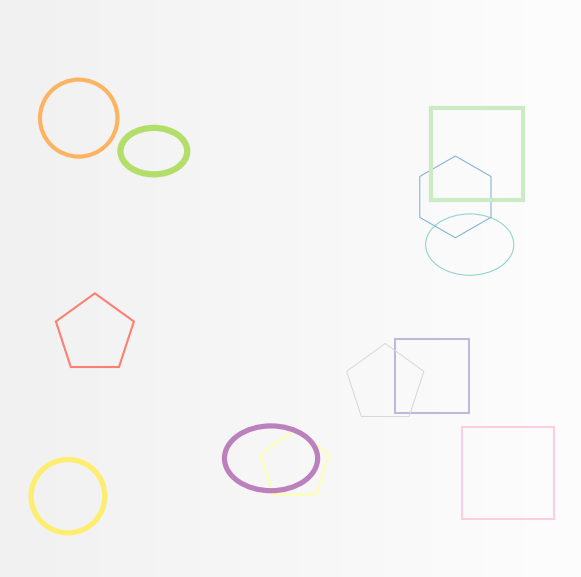[{"shape": "oval", "thickness": 0.5, "radius": 0.38, "center": [0.808, 0.576]}, {"shape": "pentagon", "thickness": 1, "radius": 0.31, "center": [0.507, 0.193]}, {"shape": "square", "thickness": 1, "radius": 0.32, "center": [0.743, 0.348]}, {"shape": "pentagon", "thickness": 1, "radius": 0.35, "center": [0.163, 0.421]}, {"shape": "hexagon", "thickness": 0.5, "radius": 0.35, "center": [0.783, 0.658]}, {"shape": "circle", "thickness": 2, "radius": 0.33, "center": [0.135, 0.795]}, {"shape": "oval", "thickness": 3, "radius": 0.29, "center": [0.265, 0.737]}, {"shape": "square", "thickness": 1, "radius": 0.4, "center": [0.874, 0.18]}, {"shape": "pentagon", "thickness": 0.5, "radius": 0.35, "center": [0.663, 0.334]}, {"shape": "oval", "thickness": 2.5, "radius": 0.4, "center": [0.466, 0.206]}, {"shape": "square", "thickness": 2, "radius": 0.4, "center": [0.821, 0.732]}, {"shape": "circle", "thickness": 2.5, "radius": 0.32, "center": [0.117, 0.14]}]